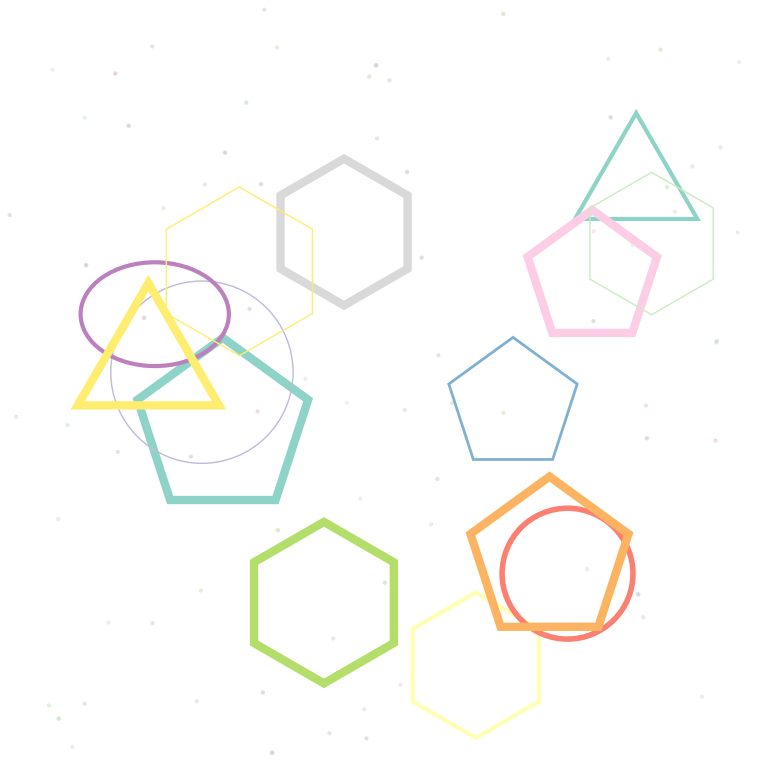[{"shape": "pentagon", "thickness": 3, "radius": 0.58, "center": [0.289, 0.445]}, {"shape": "triangle", "thickness": 1.5, "radius": 0.46, "center": [0.826, 0.761]}, {"shape": "hexagon", "thickness": 1.5, "radius": 0.47, "center": [0.618, 0.136]}, {"shape": "circle", "thickness": 0.5, "radius": 0.59, "center": [0.262, 0.517]}, {"shape": "circle", "thickness": 2, "radius": 0.42, "center": [0.737, 0.255]}, {"shape": "pentagon", "thickness": 1, "radius": 0.44, "center": [0.666, 0.474]}, {"shape": "pentagon", "thickness": 3, "radius": 0.54, "center": [0.714, 0.273]}, {"shape": "hexagon", "thickness": 3, "radius": 0.52, "center": [0.421, 0.217]}, {"shape": "pentagon", "thickness": 3, "radius": 0.44, "center": [0.769, 0.639]}, {"shape": "hexagon", "thickness": 3, "radius": 0.48, "center": [0.447, 0.699]}, {"shape": "oval", "thickness": 1.5, "radius": 0.48, "center": [0.201, 0.592]}, {"shape": "hexagon", "thickness": 0.5, "radius": 0.46, "center": [0.846, 0.684]}, {"shape": "hexagon", "thickness": 0.5, "radius": 0.55, "center": [0.311, 0.648]}, {"shape": "triangle", "thickness": 3, "radius": 0.53, "center": [0.193, 0.527]}]